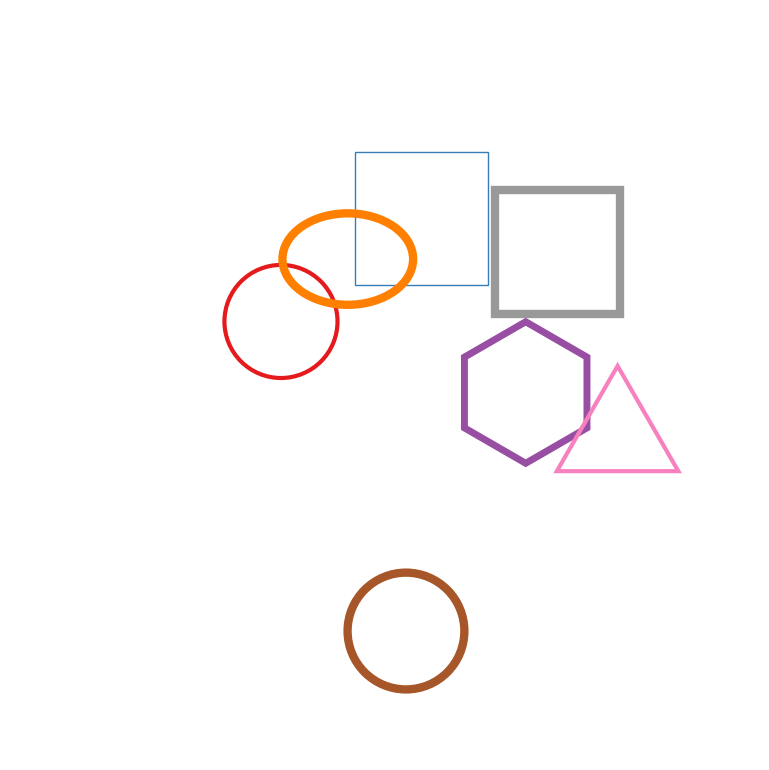[{"shape": "circle", "thickness": 1.5, "radius": 0.37, "center": [0.365, 0.583]}, {"shape": "square", "thickness": 0.5, "radius": 0.43, "center": [0.548, 0.716]}, {"shape": "hexagon", "thickness": 2.5, "radius": 0.46, "center": [0.683, 0.49]}, {"shape": "oval", "thickness": 3, "radius": 0.42, "center": [0.452, 0.664]}, {"shape": "circle", "thickness": 3, "radius": 0.38, "center": [0.527, 0.18]}, {"shape": "triangle", "thickness": 1.5, "radius": 0.46, "center": [0.802, 0.434]}, {"shape": "square", "thickness": 3, "radius": 0.4, "center": [0.724, 0.673]}]